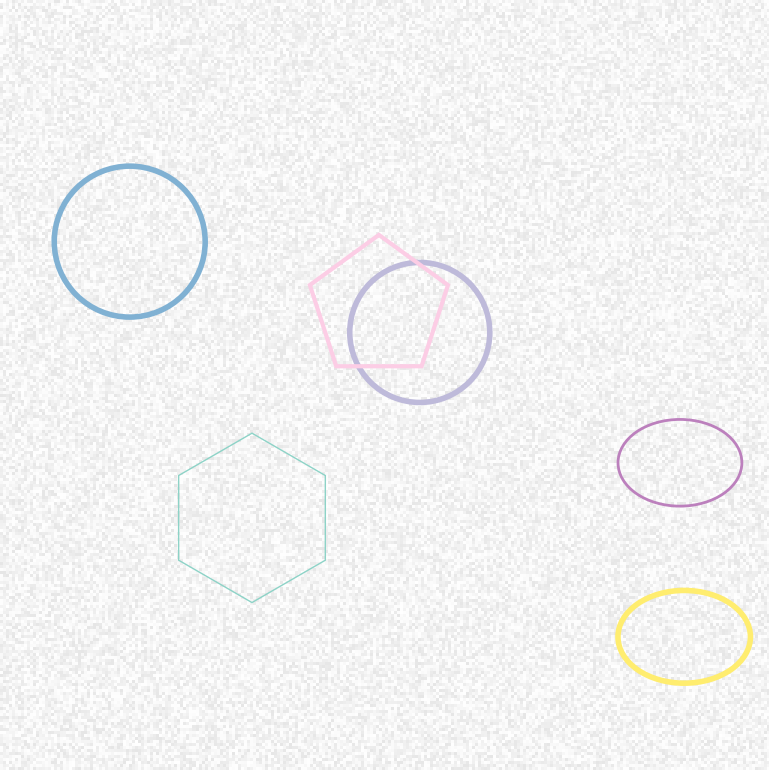[{"shape": "hexagon", "thickness": 0.5, "radius": 0.55, "center": [0.327, 0.327]}, {"shape": "circle", "thickness": 2, "radius": 0.45, "center": [0.545, 0.568]}, {"shape": "circle", "thickness": 2, "radius": 0.49, "center": [0.168, 0.686]}, {"shape": "pentagon", "thickness": 1.5, "radius": 0.47, "center": [0.492, 0.601]}, {"shape": "oval", "thickness": 1, "radius": 0.4, "center": [0.883, 0.399]}, {"shape": "oval", "thickness": 2, "radius": 0.43, "center": [0.889, 0.173]}]